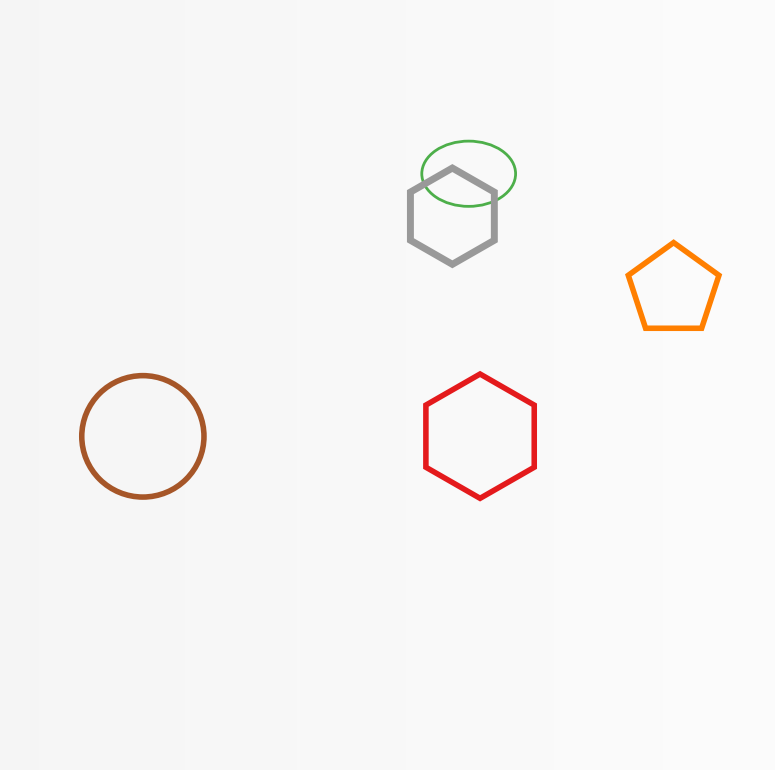[{"shape": "hexagon", "thickness": 2, "radius": 0.4, "center": [0.619, 0.434]}, {"shape": "oval", "thickness": 1, "radius": 0.3, "center": [0.605, 0.774]}, {"shape": "pentagon", "thickness": 2, "radius": 0.31, "center": [0.869, 0.623]}, {"shape": "circle", "thickness": 2, "radius": 0.39, "center": [0.184, 0.433]}, {"shape": "hexagon", "thickness": 2.5, "radius": 0.31, "center": [0.584, 0.719]}]